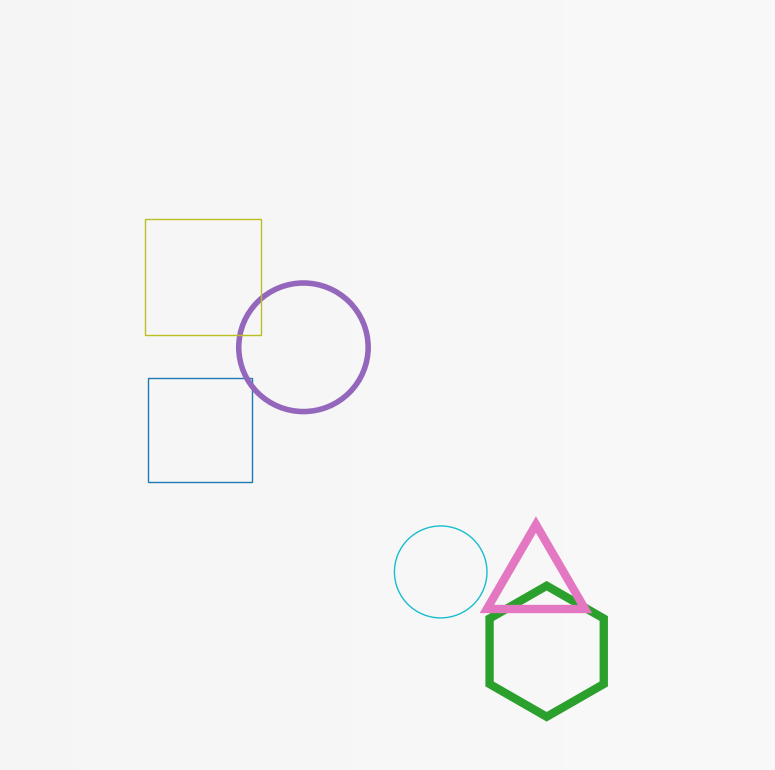[{"shape": "square", "thickness": 0.5, "radius": 0.34, "center": [0.258, 0.442]}, {"shape": "hexagon", "thickness": 3, "radius": 0.43, "center": [0.705, 0.154]}, {"shape": "circle", "thickness": 2, "radius": 0.42, "center": [0.392, 0.549]}, {"shape": "triangle", "thickness": 3, "radius": 0.37, "center": [0.692, 0.246]}, {"shape": "square", "thickness": 0.5, "radius": 0.38, "center": [0.262, 0.64]}, {"shape": "circle", "thickness": 0.5, "radius": 0.3, "center": [0.569, 0.257]}]